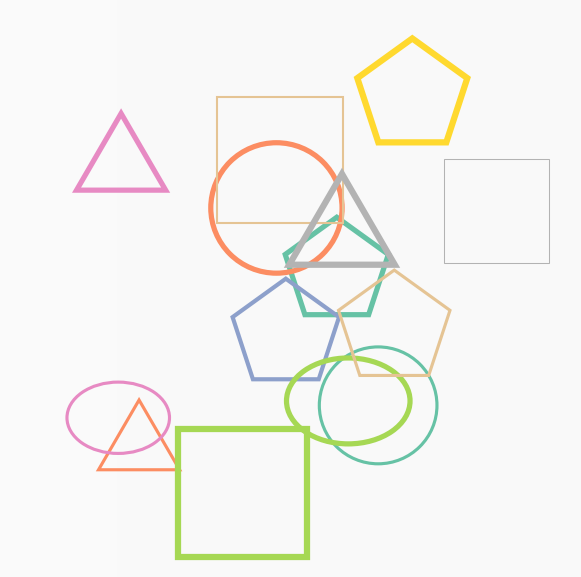[{"shape": "circle", "thickness": 1.5, "radius": 0.51, "center": [0.651, 0.297]}, {"shape": "pentagon", "thickness": 2.5, "radius": 0.47, "center": [0.579, 0.53]}, {"shape": "triangle", "thickness": 1.5, "radius": 0.4, "center": [0.239, 0.226]}, {"shape": "circle", "thickness": 2.5, "radius": 0.56, "center": [0.476, 0.639]}, {"shape": "pentagon", "thickness": 2, "radius": 0.48, "center": [0.492, 0.42]}, {"shape": "triangle", "thickness": 2.5, "radius": 0.44, "center": [0.208, 0.714]}, {"shape": "oval", "thickness": 1.5, "radius": 0.44, "center": [0.203, 0.276]}, {"shape": "square", "thickness": 3, "radius": 0.56, "center": [0.417, 0.145]}, {"shape": "oval", "thickness": 2.5, "radius": 0.53, "center": [0.599, 0.305]}, {"shape": "pentagon", "thickness": 3, "radius": 0.5, "center": [0.709, 0.833]}, {"shape": "pentagon", "thickness": 1.5, "radius": 0.5, "center": [0.678, 0.431]}, {"shape": "square", "thickness": 1, "radius": 0.54, "center": [0.482, 0.722]}, {"shape": "square", "thickness": 0.5, "radius": 0.45, "center": [0.855, 0.634]}, {"shape": "triangle", "thickness": 3, "radius": 0.52, "center": [0.588, 0.593]}]